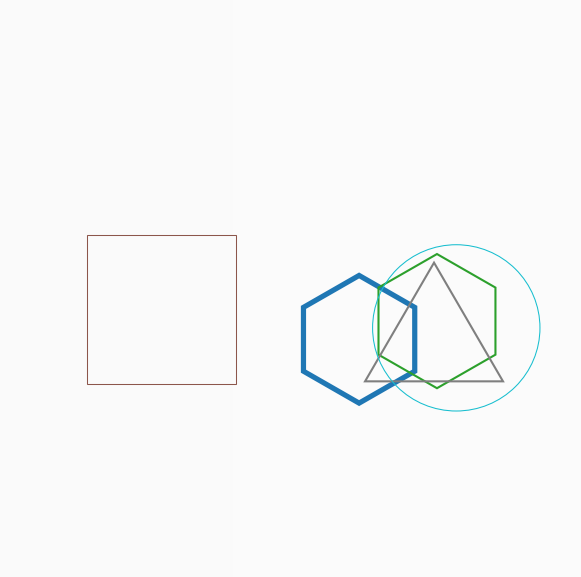[{"shape": "hexagon", "thickness": 2.5, "radius": 0.55, "center": [0.618, 0.412]}, {"shape": "hexagon", "thickness": 1, "radius": 0.58, "center": [0.752, 0.443]}, {"shape": "square", "thickness": 0.5, "radius": 0.64, "center": [0.278, 0.463]}, {"shape": "triangle", "thickness": 1, "radius": 0.69, "center": [0.747, 0.407]}, {"shape": "circle", "thickness": 0.5, "radius": 0.72, "center": [0.785, 0.431]}]